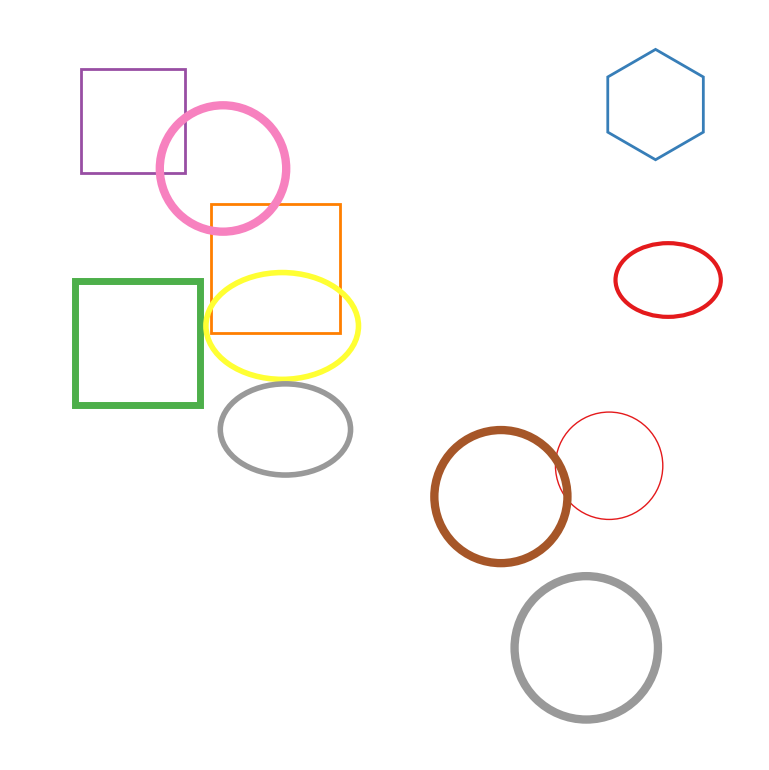[{"shape": "oval", "thickness": 1.5, "radius": 0.34, "center": [0.868, 0.636]}, {"shape": "circle", "thickness": 0.5, "radius": 0.35, "center": [0.791, 0.395]}, {"shape": "hexagon", "thickness": 1, "radius": 0.36, "center": [0.851, 0.864]}, {"shape": "square", "thickness": 2.5, "radius": 0.4, "center": [0.179, 0.555]}, {"shape": "square", "thickness": 1, "radius": 0.34, "center": [0.173, 0.843]}, {"shape": "square", "thickness": 1, "radius": 0.42, "center": [0.358, 0.651]}, {"shape": "oval", "thickness": 2, "radius": 0.5, "center": [0.367, 0.577]}, {"shape": "circle", "thickness": 3, "radius": 0.43, "center": [0.651, 0.355]}, {"shape": "circle", "thickness": 3, "radius": 0.41, "center": [0.29, 0.781]}, {"shape": "oval", "thickness": 2, "radius": 0.42, "center": [0.371, 0.442]}, {"shape": "circle", "thickness": 3, "radius": 0.47, "center": [0.761, 0.159]}]